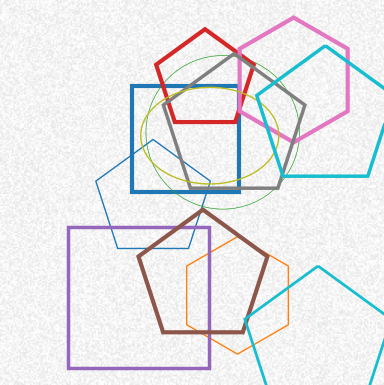[{"shape": "pentagon", "thickness": 1, "radius": 0.78, "center": [0.398, 0.481]}, {"shape": "square", "thickness": 3, "radius": 0.69, "center": [0.482, 0.639]}, {"shape": "hexagon", "thickness": 1, "radius": 0.76, "center": [0.617, 0.233]}, {"shape": "circle", "thickness": 0.5, "radius": 1.0, "center": [0.579, 0.656]}, {"shape": "pentagon", "thickness": 3, "radius": 0.67, "center": [0.532, 0.791]}, {"shape": "square", "thickness": 2.5, "radius": 0.91, "center": [0.36, 0.227]}, {"shape": "pentagon", "thickness": 3, "radius": 0.88, "center": [0.527, 0.279]}, {"shape": "hexagon", "thickness": 3, "radius": 0.81, "center": [0.763, 0.792]}, {"shape": "pentagon", "thickness": 2.5, "radius": 0.97, "center": [0.608, 0.668]}, {"shape": "oval", "thickness": 1, "radius": 0.9, "center": [0.545, 0.648]}, {"shape": "pentagon", "thickness": 2, "radius": 1.0, "center": [0.826, 0.109]}, {"shape": "pentagon", "thickness": 2.5, "radius": 0.94, "center": [0.845, 0.694]}]